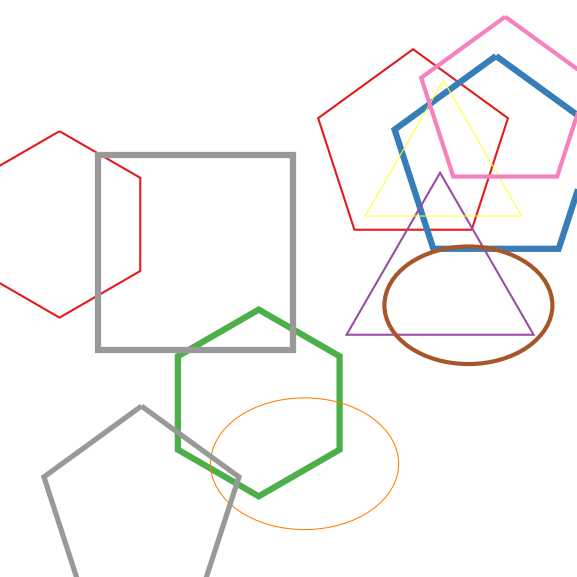[{"shape": "pentagon", "thickness": 1, "radius": 0.86, "center": [0.715, 0.741]}, {"shape": "hexagon", "thickness": 1, "radius": 0.81, "center": [0.103, 0.611]}, {"shape": "pentagon", "thickness": 3, "radius": 0.92, "center": [0.859, 0.718]}, {"shape": "hexagon", "thickness": 3, "radius": 0.81, "center": [0.448, 0.301]}, {"shape": "triangle", "thickness": 1, "radius": 0.94, "center": [0.762, 0.513]}, {"shape": "oval", "thickness": 0.5, "radius": 0.81, "center": [0.527, 0.196]}, {"shape": "triangle", "thickness": 0.5, "radius": 0.78, "center": [0.768, 0.703]}, {"shape": "oval", "thickness": 2, "radius": 0.73, "center": [0.811, 0.471]}, {"shape": "pentagon", "thickness": 2, "radius": 0.76, "center": [0.875, 0.817]}, {"shape": "square", "thickness": 3, "radius": 0.84, "center": [0.338, 0.562]}, {"shape": "pentagon", "thickness": 2.5, "radius": 0.89, "center": [0.245, 0.118]}]